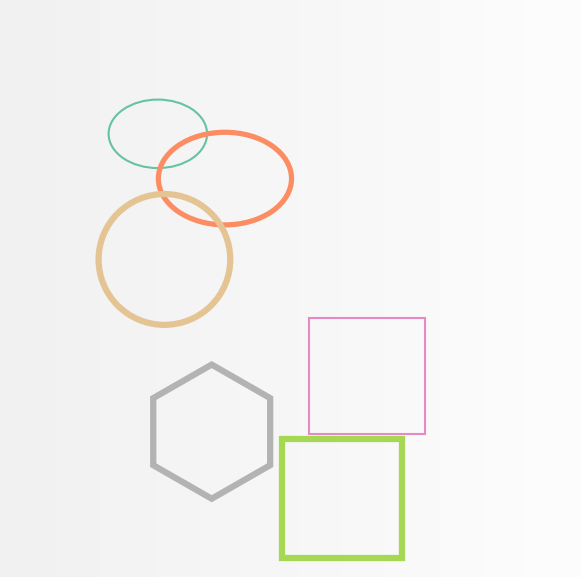[{"shape": "oval", "thickness": 1, "radius": 0.42, "center": [0.272, 0.767]}, {"shape": "oval", "thickness": 2.5, "radius": 0.57, "center": [0.387, 0.69]}, {"shape": "square", "thickness": 1, "radius": 0.5, "center": [0.631, 0.348]}, {"shape": "square", "thickness": 3, "radius": 0.52, "center": [0.588, 0.136]}, {"shape": "circle", "thickness": 3, "radius": 0.57, "center": [0.283, 0.55]}, {"shape": "hexagon", "thickness": 3, "radius": 0.58, "center": [0.364, 0.252]}]